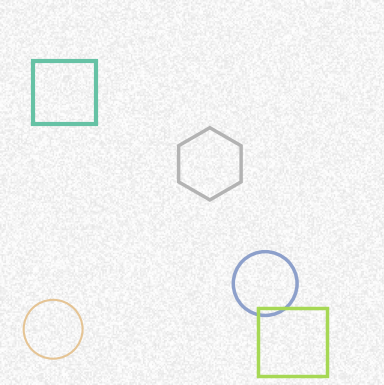[{"shape": "square", "thickness": 3, "radius": 0.41, "center": [0.168, 0.759]}, {"shape": "circle", "thickness": 2.5, "radius": 0.41, "center": [0.689, 0.263]}, {"shape": "square", "thickness": 2.5, "radius": 0.44, "center": [0.76, 0.112]}, {"shape": "circle", "thickness": 1.5, "radius": 0.38, "center": [0.138, 0.145]}, {"shape": "hexagon", "thickness": 2.5, "radius": 0.47, "center": [0.545, 0.575]}]